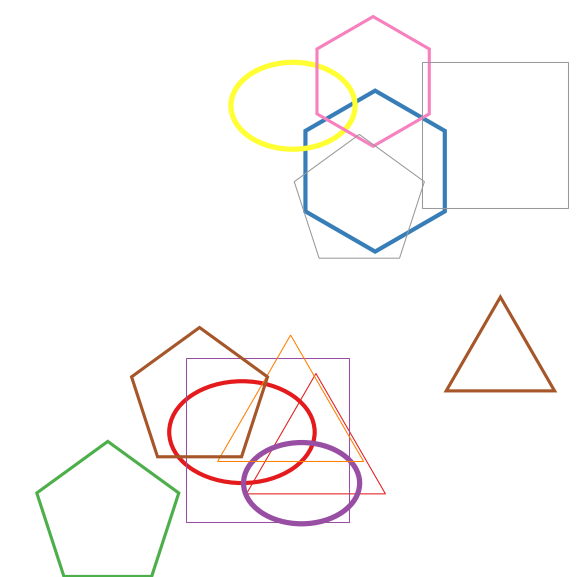[{"shape": "triangle", "thickness": 0.5, "radius": 0.69, "center": [0.547, 0.213]}, {"shape": "oval", "thickness": 2, "radius": 0.63, "center": [0.419, 0.251]}, {"shape": "hexagon", "thickness": 2, "radius": 0.7, "center": [0.65, 0.703]}, {"shape": "pentagon", "thickness": 1.5, "radius": 0.65, "center": [0.187, 0.106]}, {"shape": "oval", "thickness": 2.5, "radius": 0.5, "center": [0.522, 0.162]}, {"shape": "square", "thickness": 0.5, "radius": 0.71, "center": [0.463, 0.237]}, {"shape": "triangle", "thickness": 0.5, "radius": 0.73, "center": [0.503, 0.273]}, {"shape": "oval", "thickness": 2.5, "radius": 0.54, "center": [0.507, 0.816]}, {"shape": "pentagon", "thickness": 1.5, "radius": 0.62, "center": [0.346, 0.308]}, {"shape": "triangle", "thickness": 1.5, "radius": 0.54, "center": [0.866, 0.376]}, {"shape": "hexagon", "thickness": 1.5, "radius": 0.56, "center": [0.646, 0.858]}, {"shape": "square", "thickness": 0.5, "radius": 0.63, "center": [0.857, 0.766]}, {"shape": "pentagon", "thickness": 0.5, "radius": 0.59, "center": [0.622, 0.648]}]